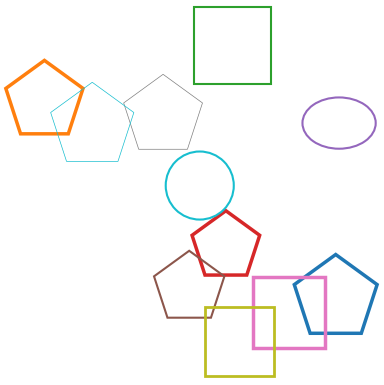[{"shape": "pentagon", "thickness": 2.5, "radius": 0.57, "center": [0.872, 0.226]}, {"shape": "pentagon", "thickness": 2.5, "radius": 0.53, "center": [0.115, 0.738]}, {"shape": "square", "thickness": 1.5, "radius": 0.5, "center": [0.603, 0.881]}, {"shape": "pentagon", "thickness": 2.5, "radius": 0.46, "center": [0.587, 0.36]}, {"shape": "oval", "thickness": 1.5, "radius": 0.48, "center": [0.881, 0.68]}, {"shape": "pentagon", "thickness": 1.5, "radius": 0.48, "center": [0.491, 0.253]}, {"shape": "square", "thickness": 2.5, "radius": 0.47, "center": [0.751, 0.188]}, {"shape": "pentagon", "thickness": 0.5, "radius": 0.54, "center": [0.424, 0.699]}, {"shape": "square", "thickness": 2, "radius": 0.45, "center": [0.621, 0.114]}, {"shape": "circle", "thickness": 1.5, "radius": 0.44, "center": [0.519, 0.518]}, {"shape": "pentagon", "thickness": 0.5, "radius": 0.57, "center": [0.24, 0.673]}]